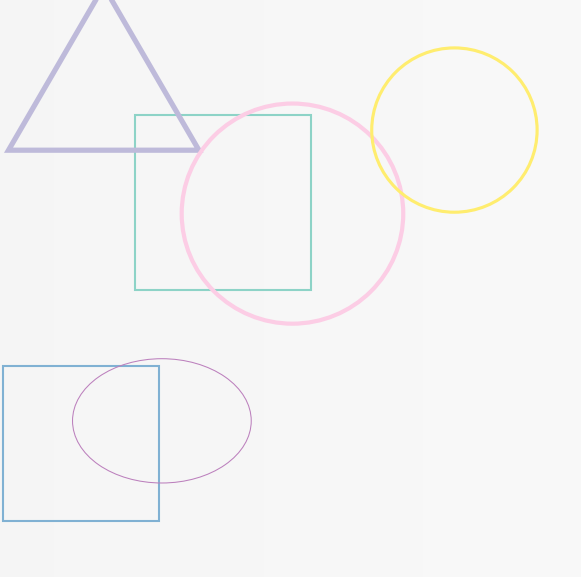[{"shape": "square", "thickness": 1, "radius": 0.76, "center": [0.384, 0.649]}, {"shape": "triangle", "thickness": 2.5, "radius": 0.95, "center": [0.178, 0.834]}, {"shape": "square", "thickness": 1, "radius": 0.67, "center": [0.139, 0.232]}, {"shape": "circle", "thickness": 2, "radius": 0.95, "center": [0.503, 0.629]}, {"shape": "oval", "thickness": 0.5, "radius": 0.77, "center": [0.279, 0.27]}, {"shape": "circle", "thickness": 1.5, "radius": 0.71, "center": [0.782, 0.774]}]